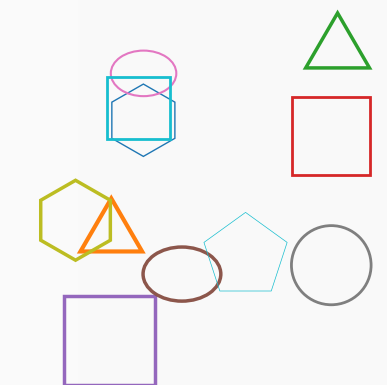[{"shape": "hexagon", "thickness": 1, "radius": 0.47, "center": [0.37, 0.688]}, {"shape": "triangle", "thickness": 3, "radius": 0.46, "center": [0.287, 0.393]}, {"shape": "triangle", "thickness": 2.5, "radius": 0.48, "center": [0.871, 0.871]}, {"shape": "square", "thickness": 2, "radius": 0.51, "center": [0.855, 0.646]}, {"shape": "square", "thickness": 2.5, "radius": 0.58, "center": [0.283, 0.116]}, {"shape": "oval", "thickness": 2.5, "radius": 0.5, "center": [0.47, 0.288]}, {"shape": "oval", "thickness": 1.5, "radius": 0.42, "center": [0.37, 0.809]}, {"shape": "circle", "thickness": 2, "radius": 0.51, "center": [0.855, 0.311]}, {"shape": "hexagon", "thickness": 2.5, "radius": 0.52, "center": [0.195, 0.428]}, {"shape": "pentagon", "thickness": 0.5, "radius": 0.56, "center": [0.634, 0.335]}, {"shape": "square", "thickness": 2, "radius": 0.4, "center": [0.358, 0.719]}]